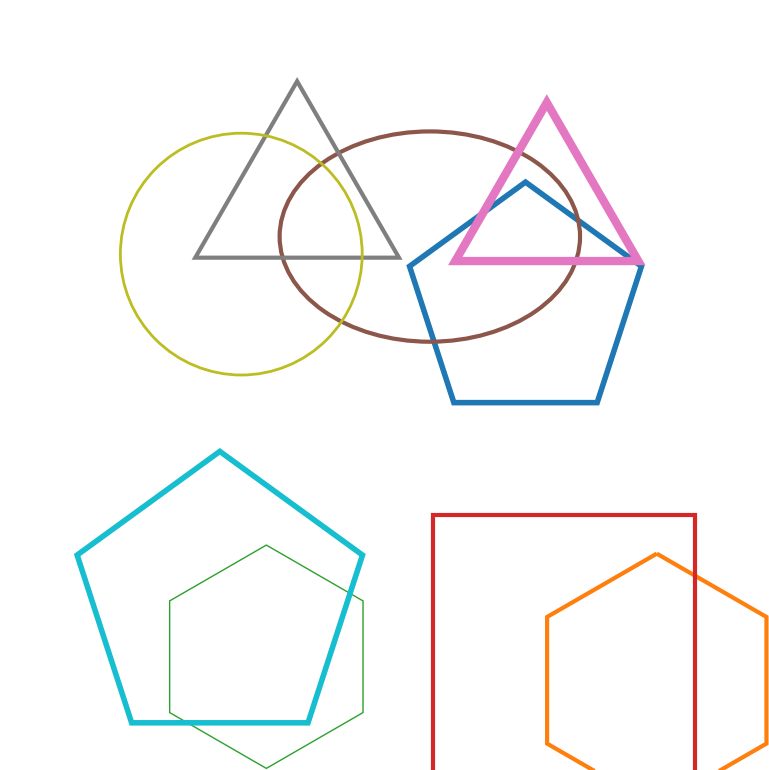[{"shape": "pentagon", "thickness": 2, "radius": 0.79, "center": [0.682, 0.605]}, {"shape": "hexagon", "thickness": 1.5, "radius": 0.82, "center": [0.853, 0.117]}, {"shape": "hexagon", "thickness": 0.5, "radius": 0.73, "center": [0.346, 0.147]}, {"shape": "square", "thickness": 1.5, "radius": 0.85, "center": [0.732, 0.161]}, {"shape": "oval", "thickness": 1.5, "radius": 0.98, "center": [0.558, 0.693]}, {"shape": "triangle", "thickness": 3, "radius": 0.69, "center": [0.71, 0.73]}, {"shape": "triangle", "thickness": 1.5, "radius": 0.76, "center": [0.386, 0.742]}, {"shape": "circle", "thickness": 1, "radius": 0.79, "center": [0.313, 0.67]}, {"shape": "pentagon", "thickness": 2, "radius": 0.97, "center": [0.285, 0.219]}]